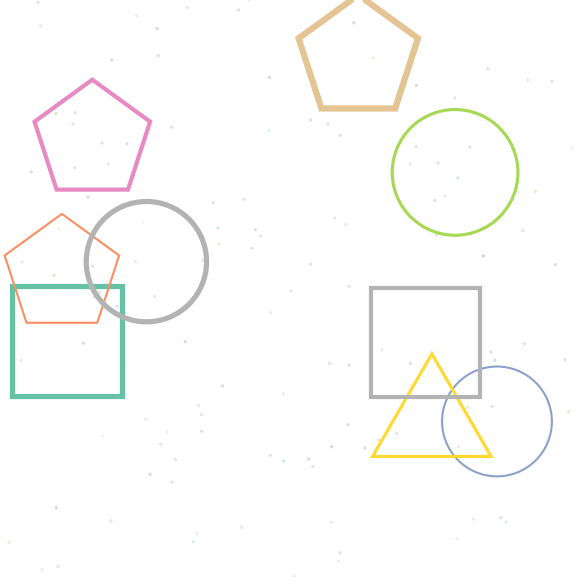[{"shape": "square", "thickness": 2.5, "radius": 0.48, "center": [0.116, 0.409]}, {"shape": "pentagon", "thickness": 1, "radius": 0.52, "center": [0.107, 0.525]}, {"shape": "circle", "thickness": 1, "radius": 0.48, "center": [0.861, 0.269]}, {"shape": "pentagon", "thickness": 2, "radius": 0.53, "center": [0.16, 0.756]}, {"shape": "circle", "thickness": 1.5, "radius": 0.54, "center": [0.788, 0.701]}, {"shape": "triangle", "thickness": 1.5, "radius": 0.59, "center": [0.748, 0.268]}, {"shape": "pentagon", "thickness": 3, "radius": 0.54, "center": [0.62, 0.899]}, {"shape": "circle", "thickness": 2.5, "radius": 0.52, "center": [0.254, 0.546]}, {"shape": "square", "thickness": 2, "radius": 0.47, "center": [0.737, 0.407]}]